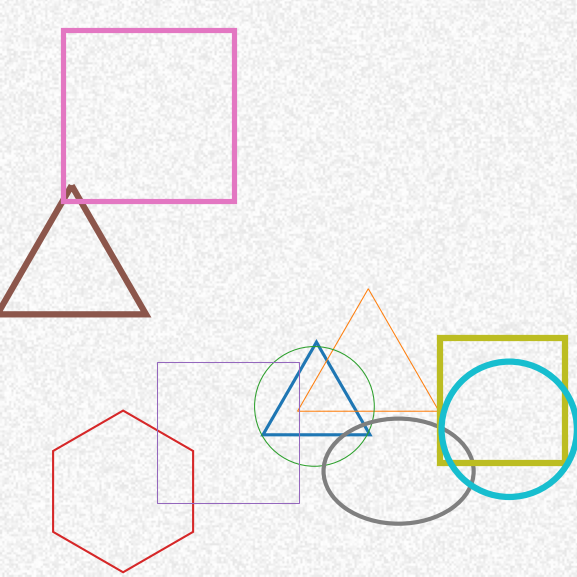[{"shape": "triangle", "thickness": 1.5, "radius": 0.53, "center": [0.548, 0.3]}, {"shape": "triangle", "thickness": 0.5, "radius": 0.71, "center": [0.638, 0.358]}, {"shape": "circle", "thickness": 0.5, "radius": 0.52, "center": [0.544, 0.295]}, {"shape": "hexagon", "thickness": 1, "radius": 0.7, "center": [0.213, 0.148]}, {"shape": "square", "thickness": 0.5, "radius": 0.61, "center": [0.395, 0.25]}, {"shape": "triangle", "thickness": 3, "radius": 0.74, "center": [0.124, 0.529]}, {"shape": "square", "thickness": 2.5, "radius": 0.74, "center": [0.257, 0.799]}, {"shape": "oval", "thickness": 2, "radius": 0.65, "center": [0.69, 0.183]}, {"shape": "square", "thickness": 3, "radius": 0.54, "center": [0.87, 0.306]}, {"shape": "circle", "thickness": 3, "radius": 0.59, "center": [0.882, 0.256]}]